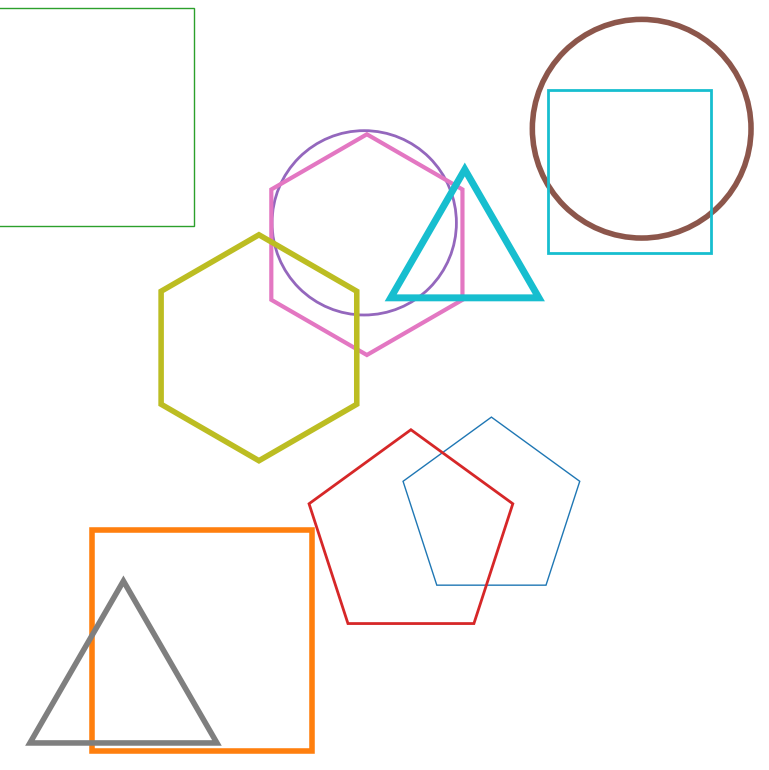[{"shape": "pentagon", "thickness": 0.5, "radius": 0.6, "center": [0.638, 0.338]}, {"shape": "square", "thickness": 2, "radius": 0.72, "center": [0.262, 0.168]}, {"shape": "square", "thickness": 0.5, "radius": 0.71, "center": [0.11, 0.847]}, {"shape": "pentagon", "thickness": 1, "radius": 0.7, "center": [0.534, 0.303]}, {"shape": "circle", "thickness": 1, "radius": 0.6, "center": [0.473, 0.711]}, {"shape": "circle", "thickness": 2, "radius": 0.71, "center": [0.833, 0.833]}, {"shape": "hexagon", "thickness": 1.5, "radius": 0.72, "center": [0.476, 0.682]}, {"shape": "triangle", "thickness": 2, "radius": 0.7, "center": [0.16, 0.105]}, {"shape": "hexagon", "thickness": 2, "radius": 0.73, "center": [0.336, 0.548]}, {"shape": "square", "thickness": 1, "radius": 0.53, "center": [0.818, 0.778]}, {"shape": "triangle", "thickness": 2.5, "radius": 0.56, "center": [0.604, 0.669]}]